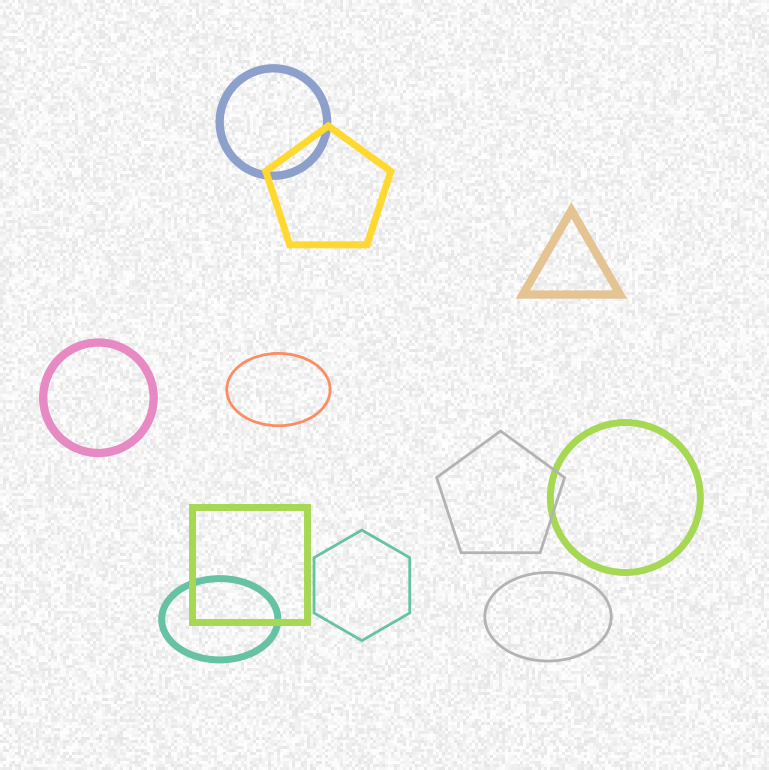[{"shape": "hexagon", "thickness": 1, "radius": 0.36, "center": [0.47, 0.24]}, {"shape": "oval", "thickness": 2.5, "radius": 0.38, "center": [0.285, 0.196]}, {"shape": "oval", "thickness": 1, "radius": 0.34, "center": [0.362, 0.494]}, {"shape": "circle", "thickness": 3, "radius": 0.35, "center": [0.355, 0.842]}, {"shape": "circle", "thickness": 3, "radius": 0.36, "center": [0.128, 0.483]}, {"shape": "square", "thickness": 2.5, "radius": 0.37, "center": [0.324, 0.267]}, {"shape": "circle", "thickness": 2.5, "radius": 0.49, "center": [0.812, 0.354]}, {"shape": "pentagon", "thickness": 2.5, "radius": 0.43, "center": [0.426, 0.751]}, {"shape": "triangle", "thickness": 3, "radius": 0.36, "center": [0.742, 0.654]}, {"shape": "pentagon", "thickness": 1, "radius": 0.44, "center": [0.65, 0.353]}, {"shape": "oval", "thickness": 1, "radius": 0.41, "center": [0.712, 0.199]}]